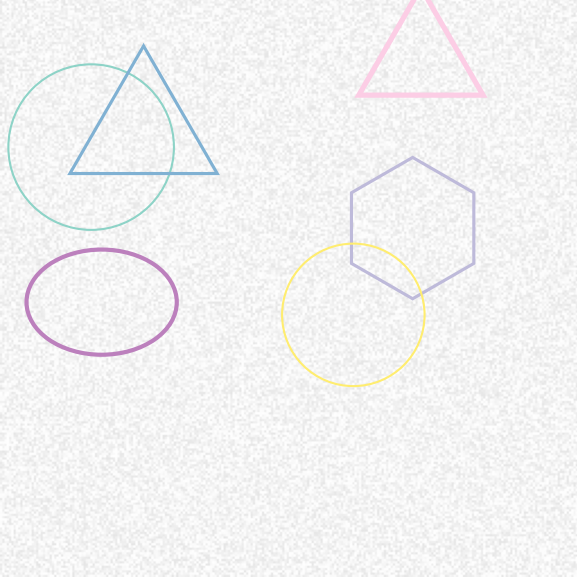[{"shape": "circle", "thickness": 1, "radius": 0.72, "center": [0.158, 0.744]}, {"shape": "hexagon", "thickness": 1.5, "radius": 0.61, "center": [0.715, 0.604]}, {"shape": "triangle", "thickness": 1.5, "radius": 0.74, "center": [0.249, 0.772]}, {"shape": "triangle", "thickness": 2.5, "radius": 0.62, "center": [0.729, 0.896]}, {"shape": "oval", "thickness": 2, "radius": 0.65, "center": [0.176, 0.476]}, {"shape": "circle", "thickness": 1, "radius": 0.62, "center": [0.612, 0.454]}]